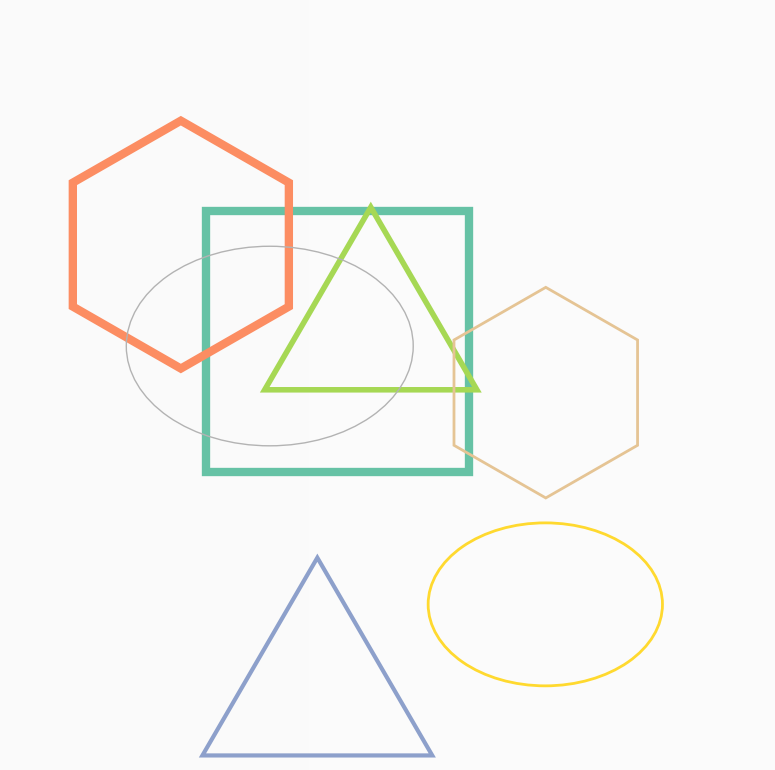[{"shape": "square", "thickness": 3, "radius": 0.85, "center": [0.436, 0.557]}, {"shape": "hexagon", "thickness": 3, "radius": 0.8, "center": [0.233, 0.682]}, {"shape": "triangle", "thickness": 1.5, "radius": 0.86, "center": [0.409, 0.105]}, {"shape": "triangle", "thickness": 2, "radius": 0.79, "center": [0.478, 0.573]}, {"shape": "oval", "thickness": 1, "radius": 0.76, "center": [0.704, 0.215]}, {"shape": "hexagon", "thickness": 1, "radius": 0.68, "center": [0.704, 0.49]}, {"shape": "oval", "thickness": 0.5, "radius": 0.93, "center": [0.348, 0.551]}]